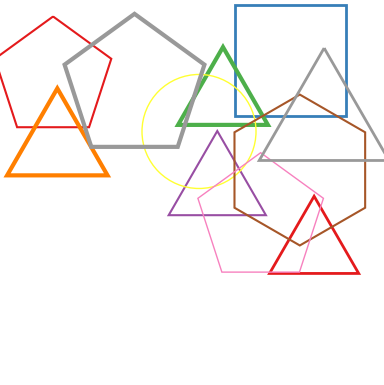[{"shape": "pentagon", "thickness": 1.5, "radius": 0.79, "center": [0.138, 0.798]}, {"shape": "triangle", "thickness": 2, "radius": 0.67, "center": [0.816, 0.357]}, {"shape": "square", "thickness": 2, "radius": 0.72, "center": [0.754, 0.842]}, {"shape": "triangle", "thickness": 3, "radius": 0.67, "center": [0.579, 0.743]}, {"shape": "triangle", "thickness": 1.5, "radius": 0.73, "center": [0.564, 0.514]}, {"shape": "triangle", "thickness": 3, "radius": 0.75, "center": [0.149, 0.62]}, {"shape": "circle", "thickness": 1, "radius": 0.74, "center": [0.517, 0.659]}, {"shape": "hexagon", "thickness": 1.5, "radius": 0.98, "center": [0.779, 0.558]}, {"shape": "pentagon", "thickness": 1, "radius": 0.86, "center": [0.677, 0.432]}, {"shape": "triangle", "thickness": 2, "radius": 0.97, "center": [0.842, 0.68]}, {"shape": "pentagon", "thickness": 3, "radius": 0.95, "center": [0.349, 0.773]}]